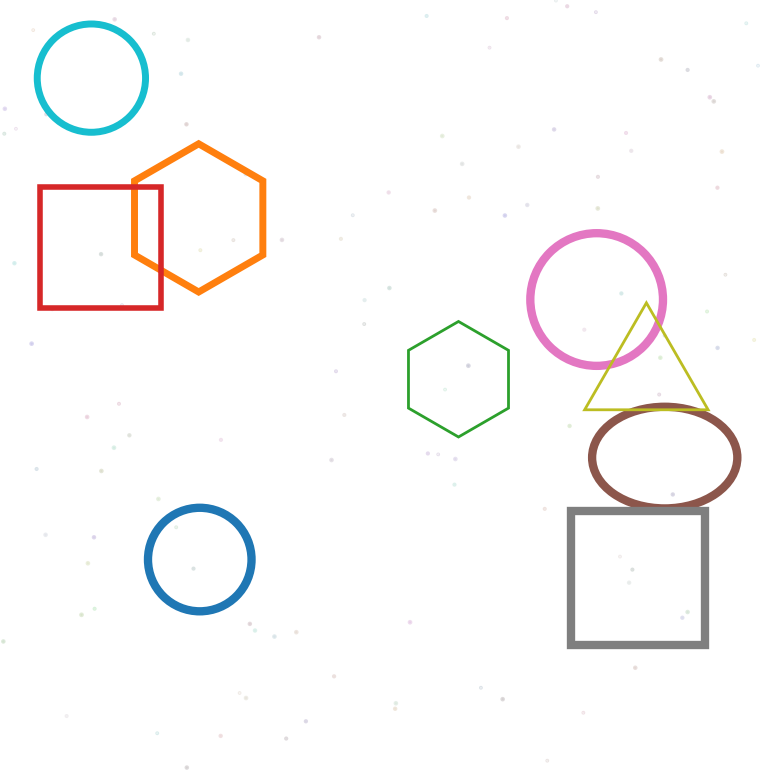[{"shape": "circle", "thickness": 3, "radius": 0.34, "center": [0.259, 0.273]}, {"shape": "hexagon", "thickness": 2.5, "radius": 0.48, "center": [0.258, 0.717]}, {"shape": "hexagon", "thickness": 1, "radius": 0.38, "center": [0.595, 0.507]}, {"shape": "square", "thickness": 2, "radius": 0.39, "center": [0.131, 0.679]}, {"shape": "oval", "thickness": 3, "radius": 0.47, "center": [0.863, 0.406]}, {"shape": "circle", "thickness": 3, "radius": 0.43, "center": [0.775, 0.611]}, {"shape": "square", "thickness": 3, "radius": 0.43, "center": [0.829, 0.249]}, {"shape": "triangle", "thickness": 1, "radius": 0.46, "center": [0.839, 0.514]}, {"shape": "circle", "thickness": 2.5, "radius": 0.35, "center": [0.119, 0.899]}]